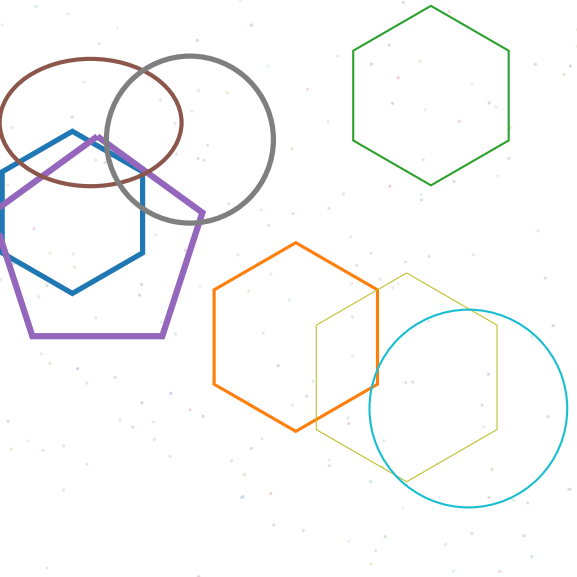[{"shape": "hexagon", "thickness": 2.5, "radius": 0.7, "center": [0.125, 0.631]}, {"shape": "hexagon", "thickness": 1.5, "radius": 0.82, "center": [0.512, 0.416]}, {"shape": "hexagon", "thickness": 1, "radius": 0.78, "center": [0.746, 0.834]}, {"shape": "pentagon", "thickness": 3, "radius": 0.96, "center": [0.169, 0.572]}, {"shape": "oval", "thickness": 2, "radius": 0.79, "center": [0.157, 0.787]}, {"shape": "circle", "thickness": 2.5, "radius": 0.72, "center": [0.329, 0.757]}, {"shape": "hexagon", "thickness": 0.5, "radius": 0.9, "center": [0.704, 0.346]}, {"shape": "circle", "thickness": 1, "radius": 0.86, "center": [0.811, 0.292]}]